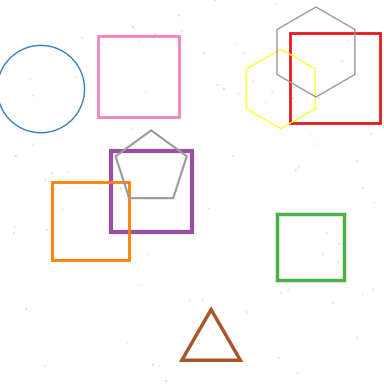[{"shape": "square", "thickness": 2, "radius": 0.58, "center": [0.869, 0.798]}, {"shape": "circle", "thickness": 1, "radius": 0.57, "center": [0.106, 0.769]}, {"shape": "square", "thickness": 2.5, "radius": 0.43, "center": [0.806, 0.358]}, {"shape": "square", "thickness": 3, "radius": 0.53, "center": [0.394, 0.502]}, {"shape": "square", "thickness": 2, "radius": 0.5, "center": [0.234, 0.426]}, {"shape": "hexagon", "thickness": 1, "radius": 0.52, "center": [0.729, 0.769]}, {"shape": "triangle", "thickness": 2.5, "radius": 0.44, "center": [0.548, 0.108]}, {"shape": "square", "thickness": 2, "radius": 0.52, "center": [0.359, 0.8]}, {"shape": "pentagon", "thickness": 1.5, "radius": 0.49, "center": [0.393, 0.564]}, {"shape": "hexagon", "thickness": 1, "radius": 0.58, "center": [0.821, 0.865]}]